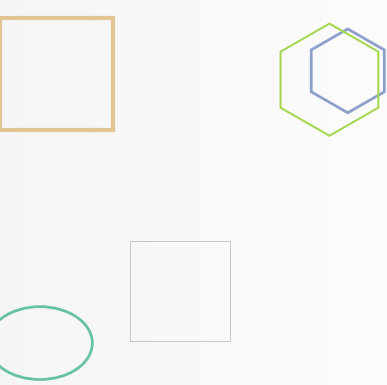[{"shape": "oval", "thickness": 2, "radius": 0.68, "center": [0.103, 0.109]}, {"shape": "hexagon", "thickness": 2, "radius": 0.54, "center": [0.897, 0.816]}, {"shape": "hexagon", "thickness": 1.5, "radius": 0.73, "center": [0.85, 0.793]}, {"shape": "square", "thickness": 3, "radius": 0.73, "center": [0.147, 0.807]}, {"shape": "square", "thickness": 0.5, "radius": 0.65, "center": [0.465, 0.243]}]